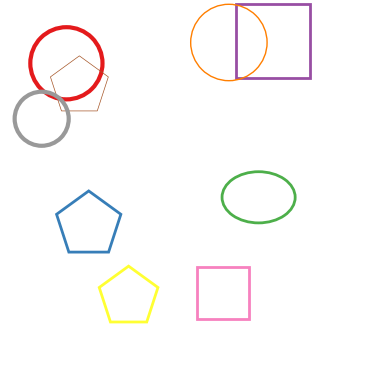[{"shape": "circle", "thickness": 3, "radius": 0.47, "center": [0.172, 0.836]}, {"shape": "pentagon", "thickness": 2, "radius": 0.44, "center": [0.23, 0.416]}, {"shape": "oval", "thickness": 2, "radius": 0.47, "center": [0.672, 0.488]}, {"shape": "square", "thickness": 2, "radius": 0.48, "center": [0.708, 0.894]}, {"shape": "circle", "thickness": 1, "radius": 0.5, "center": [0.594, 0.89]}, {"shape": "pentagon", "thickness": 2, "radius": 0.4, "center": [0.334, 0.229]}, {"shape": "pentagon", "thickness": 0.5, "radius": 0.4, "center": [0.206, 0.776]}, {"shape": "square", "thickness": 2, "radius": 0.34, "center": [0.579, 0.238]}, {"shape": "circle", "thickness": 3, "radius": 0.35, "center": [0.108, 0.692]}]